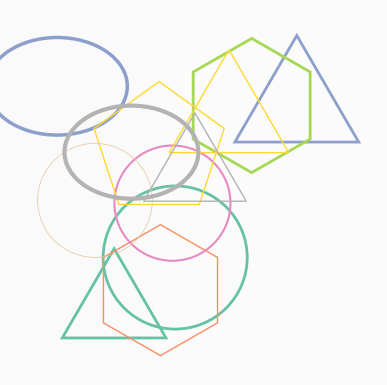[{"shape": "circle", "thickness": 2, "radius": 0.93, "center": [0.452, 0.331]}, {"shape": "triangle", "thickness": 2, "radius": 0.77, "center": [0.295, 0.2]}, {"shape": "hexagon", "thickness": 1, "radius": 0.85, "center": [0.414, 0.246]}, {"shape": "triangle", "thickness": 2, "radius": 0.92, "center": [0.766, 0.723]}, {"shape": "oval", "thickness": 2.5, "radius": 0.91, "center": [0.148, 0.776]}, {"shape": "circle", "thickness": 1.5, "radius": 0.75, "center": [0.445, 0.472]}, {"shape": "hexagon", "thickness": 2, "radius": 0.87, "center": [0.65, 0.726]}, {"shape": "pentagon", "thickness": 1, "radius": 0.88, "center": [0.411, 0.612]}, {"shape": "triangle", "thickness": 1, "radius": 0.89, "center": [0.591, 0.693]}, {"shape": "circle", "thickness": 0.5, "radius": 0.74, "center": [0.245, 0.479]}, {"shape": "triangle", "thickness": 1, "radius": 0.76, "center": [0.503, 0.554]}, {"shape": "oval", "thickness": 3, "radius": 0.86, "center": [0.339, 0.605]}]